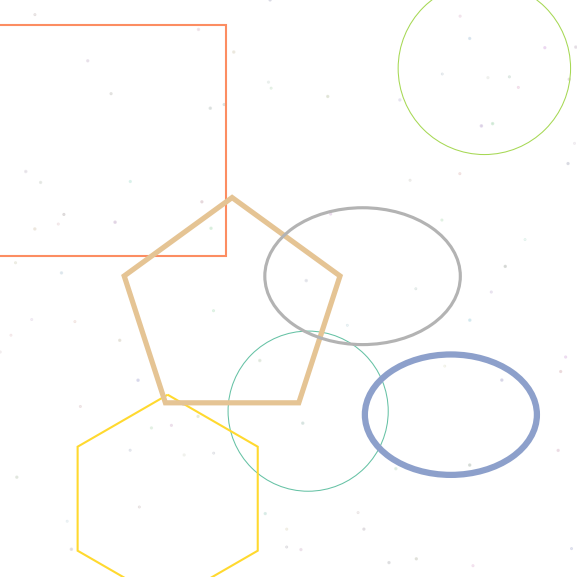[{"shape": "circle", "thickness": 0.5, "radius": 0.69, "center": [0.534, 0.287]}, {"shape": "square", "thickness": 1, "radius": 1.0, "center": [0.192, 0.756]}, {"shape": "oval", "thickness": 3, "radius": 0.74, "center": [0.781, 0.281]}, {"shape": "circle", "thickness": 0.5, "radius": 0.75, "center": [0.839, 0.881]}, {"shape": "hexagon", "thickness": 1, "radius": 0.9, "center": [0.29, 0.136]}, {"shape": "pentagon", "thickness": 2.5, "radius": 0.98, "center": [0.402, 0.461]}, {"shape": "oval", "thickness": 1.5, "radius": 0.85, "center": [0.628, 0.521]}]